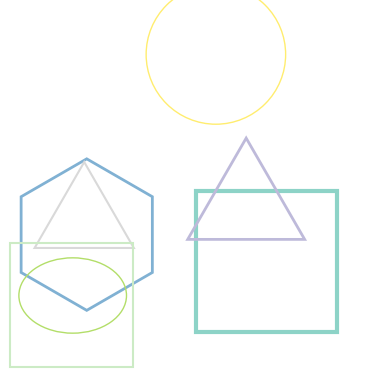[{"shape": "square", "thickness": 3, "radius": 0.91, "center": [0.692, 0.321]}, {"shape": "triangle", "thickness": 2, "radius": 0.88, "center": [0.639, 0.466]}, {"shape": "hexagon", "thickness": 2, "radius": 0.98, "center": [0.225, 0.391]}, {"shape": "oval", "thickness": 1, "radius": 0.7, "center": [0.189, 0.232]}, {"shape": "triangle", "thickness": 1.5, "radius": 0.74, "center": [0.219, 0.43]}, {"shape": "square", "thickness": 1.5, "radius": 0.8, "center": [0.186, 0.208]}, {"shape": "circle", "thickness": 1, "radius": 0.91, "center": [0.561, 0.859]}]